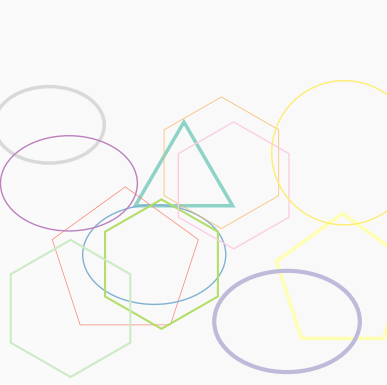[{"shape": "triangle", "thickness": 2.5, "radius": 0.73, "center": [0.475, 0.538]}, {"shape": "pentagon", "thickness": 2.5, "radius": 0.9, "center": [0.884, 0.266]}, {"shape": "oval", "thickness": 3, "radius": 0.94, "center": [0.741, 0.165]}, {"shape": "pentagon", "thickness": 0.5, "radius": 0.99, "center": [0.323, 0.317]}, {"shape": "oval", "thickness": 1, "radius": 0.92, "center": [0.398, 0.339]}, {"shape": "hexagon", "thickness": 0.5, "radius": 0.85, "center": [0.571, 0.577]}, {"shape": "hexagon", "thickness": 1.5, "radius": 0.84, "center": [0.417, 0.314]}, {"shape": "hexagon", "thickness": 1, "radius": 0.82, "center": [0.603, 0.518]}, {"shape": "oval", "thickness": 2.5, "radius": 0.71, "center": [0.127, 0.676]}, {"shape": "oval", "thickness": 1, "radius": 0.88, "center": [0.178, 0.524]}, {"shape": "hexagon", "thickness": 1.5, "radius": 0.89, "center": [0.182, 0.199]}, {"shape": "circle", "thickness": 1, "radius": 0.94, "center": [0.888, 0.603]}]